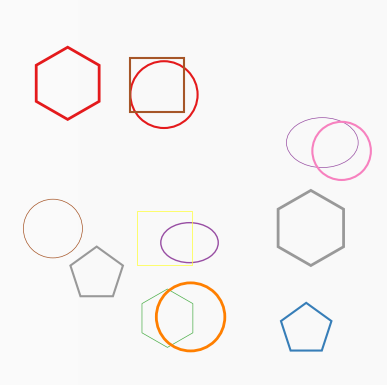[{"shape": "hexagon", "thickness": 2, "radius": 0.47, "center": [0.175, 0.784]}, {"shape": "circle", "thickness": 1.5, "radius": 0.43, "center": [0.423, 0.754]}, {"shape": "pentagon", "thickness": 1.5, "radius": 0.34, "center": [0.79, 0.145]}, {"shape": "hexagon", "thickness": 0.5, "radius": 0.38, "center": [0.432, 0.173]}, {"shape": "oval", "thickness": 1, "radius": 0.37, "center": [0.489, 0.37]}, {"shape": "oval", "thickness": 0.5, "radius": 0.46, "center": [0.832, 0.63]}, {"shape": "circle", "thickness": 2, "radius": 0.44, "center": [0.492, 0.177]}, {"shape": "square", "thickness": 0.5, "radius": 0.35, "center": [0.425, 0.381]}, {"shape": "circle", "thickness": 0.5, "radius": 0.38, "center": [0.136, 0.406]}, {"shape": "square", "thickness": 1.5, "radius": 0.35, "center": [0.405, 0.779]}, {"shape": "circle", "thickness": 1.5, "radius": 0.38, "center": [0.882, 0.608]}, {"shape": "pentagon", "thickness": 1.5, "radius": 0.36, "center": [0.25, 0.288]}, {"shape": "hexagon", "thickness": 2, "radius": 0.49, "center": [0.802, 0.408]}]